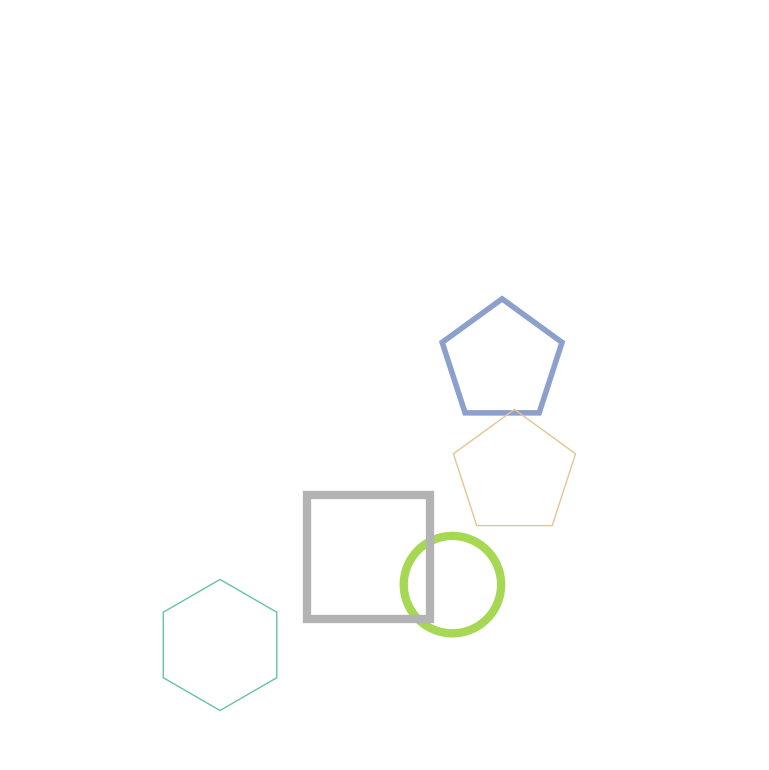[{"shape": "hexagon", "thickness": 0.5, "radius": 0.43, "center": [0.286, 0.162]}, {"shape": "pentagon", "thickness": 2, "radius": 0.41, "center": [0.652, 0.53]}, {"shape": "circle", "thickness": 3, "radius": 0.32, "center": [0.588, 0.241]}, {"shape": "pentagon", "thickness": 0.5, "radius": 0.42, "center": [0.668, 0.385]}, {"shape": "square", "thickness": 3, "radius": 0.4, "center": [0.479, 0.276]}]